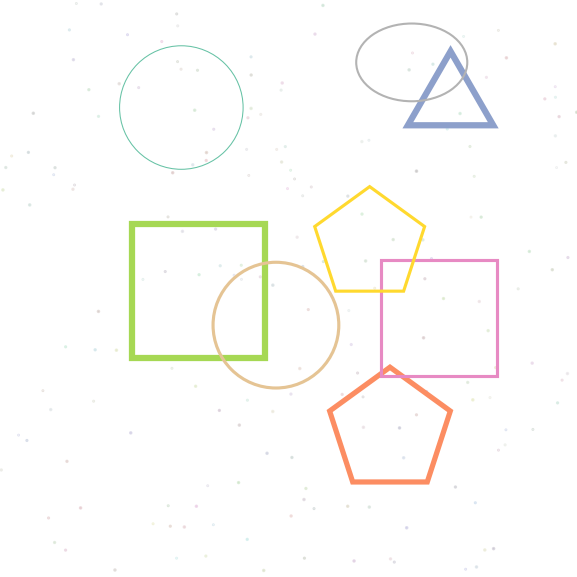[{"shape": "circle", "thickness": 0.5, "radius": 0.53, "center": [0.314, 0.813]}, {"shape": "pentagon", "thickness": 2.5, "radius": 0.55, "center": [0.675, 0.253]}, {"shape": "triangle", "thickness": 3, "radius": 0.43, "center": [0.78, 0.825]}, {"shape": "square", "thickness": 1.5, "radius": 0.5, "center": [0.76, 0.449]}, {"shape": "square", "thickness": 3, "radius": 0.58, "center": [0.344, 0.495]}, {"shape": "pentagon", "thickness": 1.5, "radius": 0.5, "center": [0.64, 0.576]}, {"shape": "circle", "thickness": 1.5, "radius": 0.54, "center": [0.478, 0.436]}, {"shape": "oval", "thickness": 1, "radius": 0.48, "center": [0.713, 0.891]}]